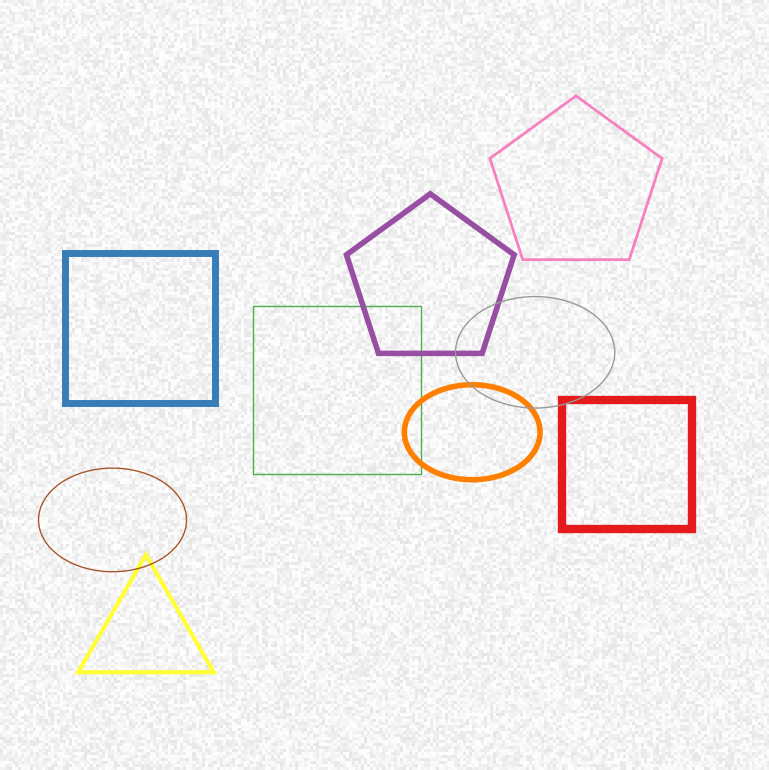[{"shape": "square", "thickness": 3, "radius": 0.42, "center": [0.814, 0.396]}, {"shape": "square", "thickness": 2.5, "radius": 0.49, "center": [0.182, 0.574]}, {"shape": "square", "thickness": 0.5, "radius": 0.54, "center": [0.437, 0.493]}, {"shape": "pentagon", "thickness": 2, "radius": 0.57, "center": [0.559, 0.634]}, {"shape": "oval", "thickness": 2, "radius": 0.44, "center": [0.613, 0.439]}, {"shape": "triangle", "thickness": 1.5, "radius": 0.51, "center": [0.189, 0.178]}, {"shape": "oval", "thickness": 0.5, "radius": 0.48, "center": [0.146, 0.325]}, {"shape": "pentagon", "thickness": 1, "radius": 0.59, "center": [0.748, 0.758]}, {"shape": "oval", "thickness": 0.5, "radius": 0.52, "center": [0.695, 0.542]}]